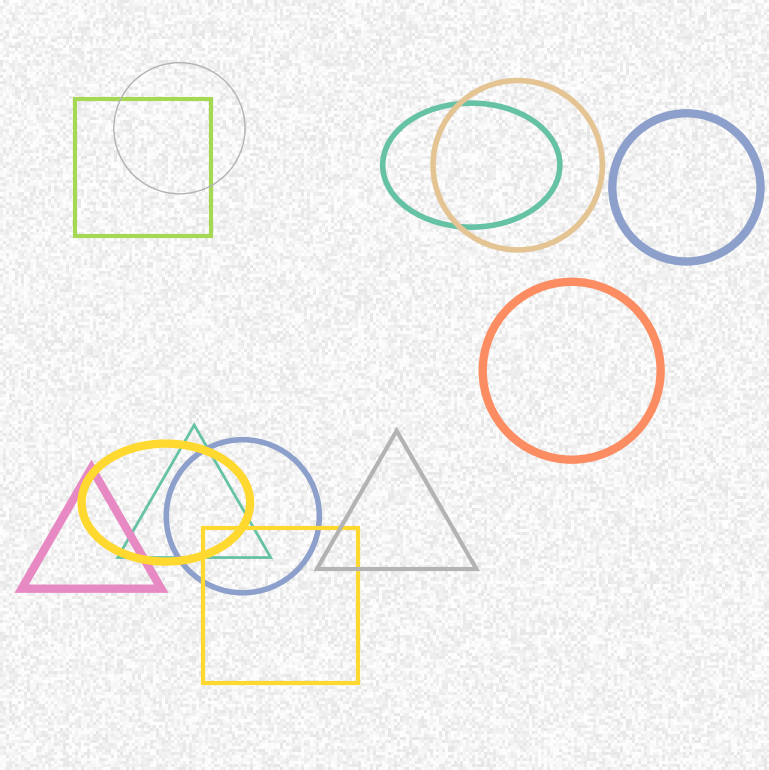[{"shape": "oval", "thickness": 2, "radius": 0.58, "center": [0.612, 0.786]}, {"shape": "triangle", "thickness": 1, "radius": 0.57, "center": [0.252, 0.333]}, {"shape": "circle", "thickness": 3, "radius": 0.58, "center": [0.742, 0.519]}, {"shape": "circle", "thickness": 3, "radius": 0.48, "center": [0.891, 0.757]}, {"shape": "circle", "thickness": 2, "radius": 0.5, "center": [0.315, 0.33]}, {"shape": "triangle", "thickness": 3, "radius": 0.52, "center": [0.119, 0.288]}, {"shape": "square", "thickness": 1.5, "radius": 0.44, "center": [0.186, 0.782]}, {"shape": "oval", "thickness": 3, "radius": 0.55, "center": [0.215, 0.347]}, {"shape": "square", "thickness": 1.5, "radius": 0.5, "center": [0.365, 0.214]}, {"shape": "circle", "thickness": 2, "radius": 0.55, "center": [0.672, 0.785]}, {"shape": "triangle", "thickness": 1.5, "radius": 0.6, "center": [0.515, 0.321]}, {"shape": "circle", "thickness": 0.5, "radius": 0.43, "center": [0.233, 0.833]}]